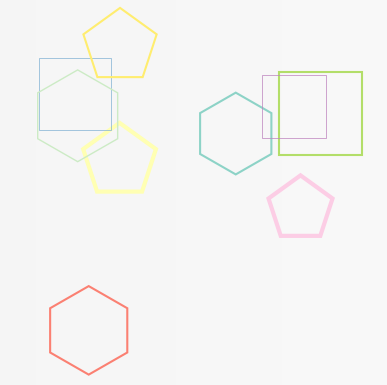[{"shape": "hexagon", "thickness": 1.5, "radius": 0.53, "center": [0.608, 0.653]}, {"shape": "pentagon", "thickness": 3, "radius": 0.49, "center": [0.309, 0.582]}, {"shape": "hexagon", "thickness": 1.5, "radius": 0.57, "center": [0.229, 0.142]}, {"shape": "square", "thickness": 0.5, "radius": 0.47, "center": [0.194, 0.757]}, {"shape": "square", "thickness": 1.5, "radius": 0.54, "center": [0.828, 0.706]}, {"shape": "pentagon", "thickness": 3, "radius": 0.43, "center": [0.776, 0.458]}, {"shape": "square", "thickness": 0.5, "radius": 0.41, "center": [0.758, 0.723]}, {"shape": "hexagon", "thickness": 1, "radius": 0.6, "center": [0.2, 0.699]}, {"shape": "pentagon", "thickness": 1.5, "radius": 0.5, "center": [0.31, 0.88]}]